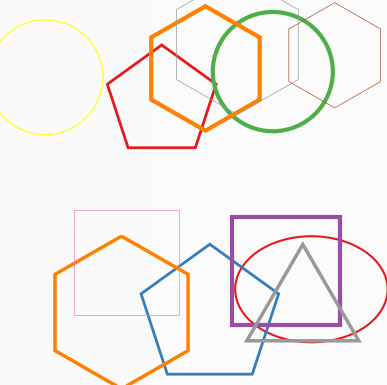[{"shape": "pentagon", "thickness": 2, "radius": 0.74, "center": [0.417, 0.736]}, {"shape": "oval", "thickness": 1.5, "radius": 0.98, "center": [0.804, 0.249]}, {"shape": "pentagon", "thickness": 2, "radius": 0.93, "center": [0.541, 0.179]}, {"shape": "circle", "thickness": 3, "radius": 0.77, "center": [0.704, 0.814]}, {"shape": "square", "thickness": 3, "radius": 0.7, "center": [0.738, 0.296]}, {"shape": "hexagon", "thickness": 3, "radius": 0.81, "center": [0.53, 0.822]}, {"shape": "hexagon", "thickness": 2.5, "radius": 0.99, "center": [0.314, 0.188]}, {"shape": "circle", "thickness": 1, "radius": 0.75, "center": [0.117, 0.799]}, {"shape": "hexagon", "thickness": 0.5, "radius": 0.68, "center": [0.864, 0.856]}, {"shape": "square", "thickness": 0.5, "radius": 0.68, "center": [0.326, 0.318]}, {"shape": "triangle", "thickness": 2.5, "radius": 0.83, "center": [0.781, 0.198]}, {"shape": "hexagon", "thickness": 0.5, "radius": 0.91, "center": [0.612, 0.884]}]